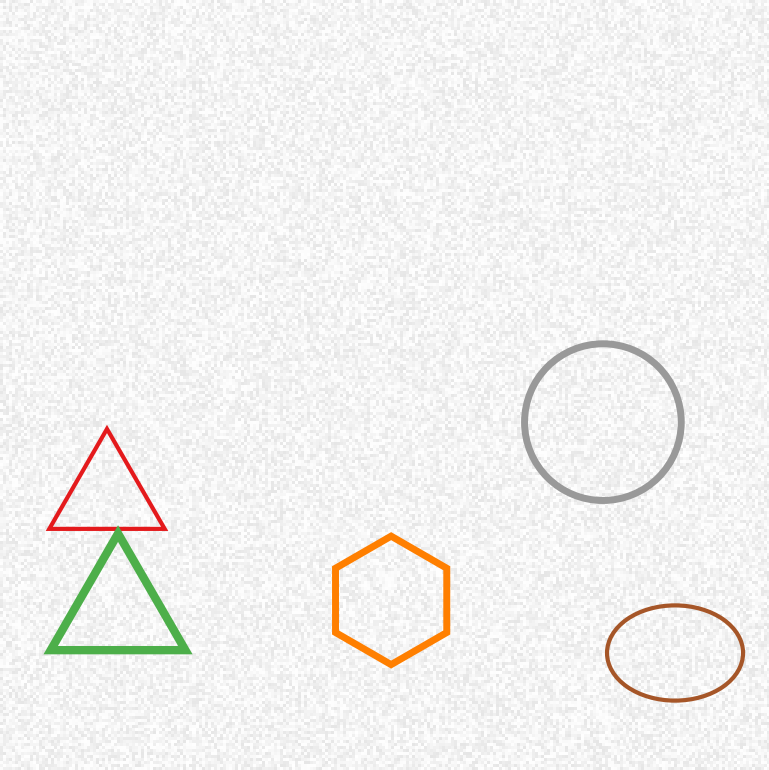[{"shape": "triangle", "thickness": 1.5, "radius": 0.43, "center": [0.139, 0.356]}, {"shape": "triangle", "thickness": 3, "radius": 0.5, "center": [0.153, 0.206]}, {"shape": "hexagon", "thickness": 2.5, "radius": 0.42, "center": [0.508, 0.22]}, {"shape": "oval", "thickness": 1.5, "radius": 0.44, "center": [0.877, 0.152]}, {"shape": "circle", "thickness": 2.5, "radius": 0.51, "center": [0.783, 0.452]}]